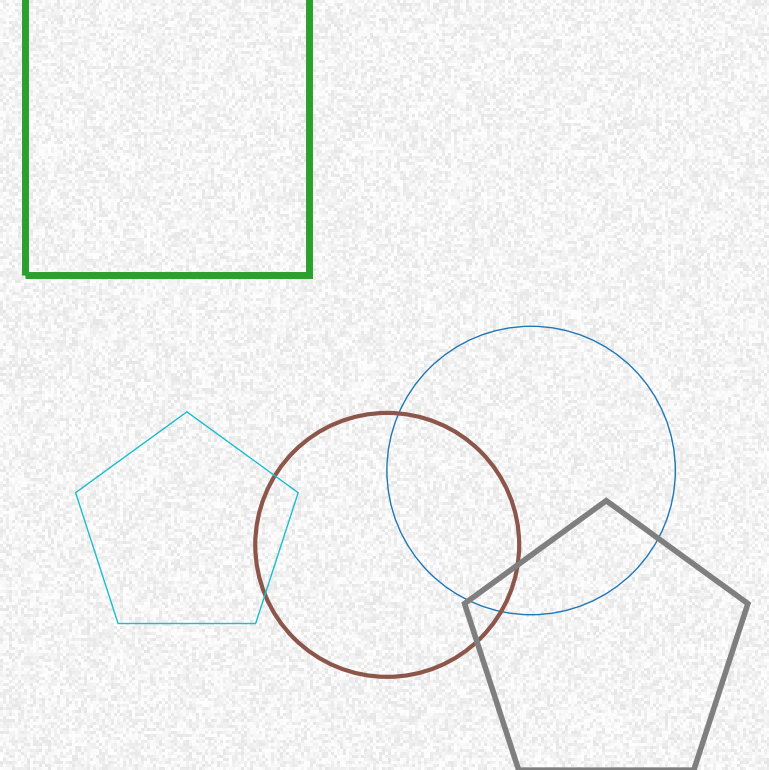[{"shape": "circle", "thickness": 0.5, "radius": 0.94, "center": [0.69, 0.389]}, {"shape": "square", "thickness": 2.5, "radius": 0.92, "center": [0.217, 0.828]}, {"shape": "circle", "thickness": 1.5, "radius": 0.86, "center": [0.503, 0.292]}, {"shape": "pentagon", "thickness": 2, "radius": 0.97, "center": [0.787, 0.156]}, {"shape": "pentagon", "thickness": 0.5, "radius": 0.76, "center": [0.243, 0.313]}]